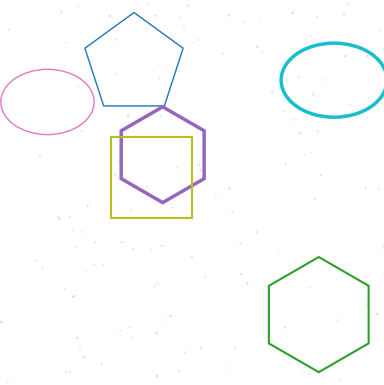[{"shape": "pentagon", "thickness": 1, "radius": 0.67, "center": [0.348, 0.833]}, {"shape": "hexagon", "thickness": 1.5, "radius": 0.75, "center": [0.828, 0.183]}, {"shape": "hexagon", "thickness": 2.5, "radius": 0.62, "center": [0.423, 0.598]}, {"shape": "oval", "thickness": 1, "radius": 0.61, "center": [0.123, 0.735]}, {"shape": "square", "thickness": 1.5, "radius": 0.53, "center": [0.394, 0.539]}, {"shape": "oval", "thickness": 2.5, "radius": 0.69, "center": [0.868, 0.792]}]